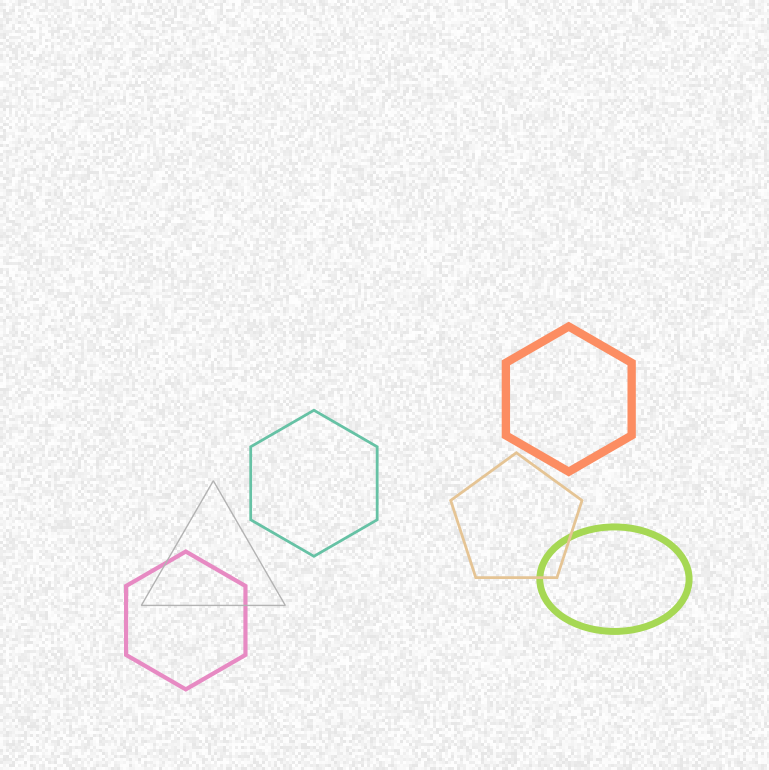[{"shape": "hexagon", "thickness": 1, "radius": 0.47, "center": [0.408, 0.372]}, {"shape": "hexagon", "thickness": 3, "radius": 0.47, "center": [0.739, 0.482]}, {"shape": "hexagon", "thickness": 1.5, "radius": 0.45, "center": [0.241, 0.194]}, {"shape": "oval", "thickness": 2.5, "radius": 0.48, "center": [0.798, 0.248]}, {"shape": "pentagon", "thickness": 1, "radius": 0.45, "center": [0.671, 0.322]}, {"shape": "triangle", "thickness": 0.5, "radius": 0.54, "center": [0.277, 0.268]}]